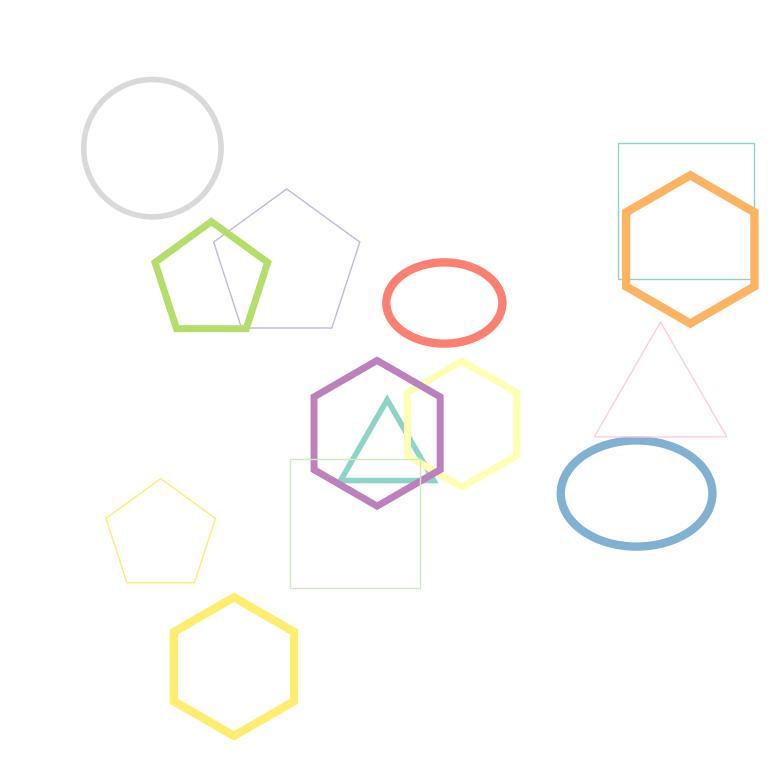[{"shape": "triangle", "thickness": 2, "radius": 0.35, "center": [0.503, 0.411]}, {"shape": "square", "thickness": 0.5, "radius": 0.44, "center": [0.891, 0.726]}, {"shape": "hexagon", "thickness": 2.5, "radius": 0.41, "center": [0.6, 0.449]}, {"shape": "pentagon", "thickness": 0.5, "radius": 0.5, "center": [0.372, 0.655]}, {"shape": "oval", "thickness": 3, "radius": 0.38, "center": [0.577, 0.606]}, {"shape": "oval", "thickness": 3, "radius": 0.49, "center": [0.827, 0.359]}, {"shape": "hexagon", "thickness": 3, "radius": 0.48, "center": [0.896, 0.676]}, {"shape": "pentagon", "thickness": 2.5, "radius": 0.38, "center": [0.275, 0.635]}, {"shape": "triangle", "thickness": 0.5, "radius": 0.5, "center": [0.858, 0.482]}, {"shape": "circle", "thickness": 2, "radius": 0.45, "center": [0.198, 0.808]}, {"shape": "hexagon", "thickness": 2.5, "radius": 0.47, "center": [0.49, 0.437]}, {"shape": "square", "thickness": 0.5, "radius": 0.42, "center": [0.461, 0.32]}, {"shape": "pentagon", "thickness": 0.5, "radius": 0.37, "center": [0.209, 0.304]}, {"shape": "hexagon", "thickness": 3, "radius": 0.45, "center": [0.304, 0.134]}]